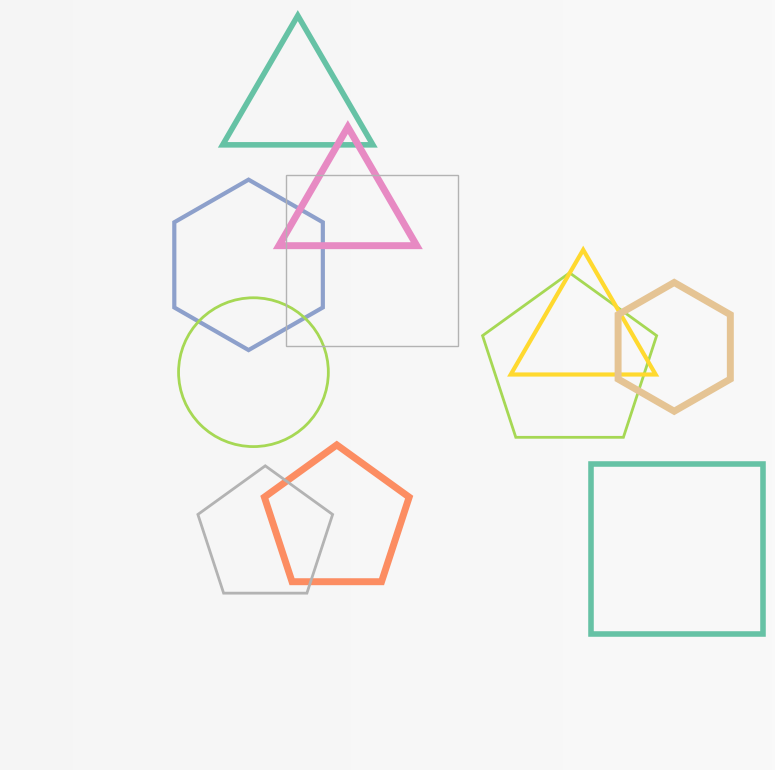[{"shape": "triangle", "thickness": 2, "radius": 0.56, "center": [0.384, 0.868]}, {"shape": "square", "thickness": 2, "radius": 0.55, "center": [0.874, 0.287]}, {"shape": "pentagon", "thickness": 2.5, "radius": 0.49, "center": [0.435, 0.324]}, {"shape": "hexagon", "thickness": 1.5, "radius": 0.55, "center": [0.321, 0.656]}, {"shape": "triangle", "thickness": 2.5, "radius": 0.51, "center": [0.449, 0.732]}, {"shape": "pentagon", "thickness": 1, "radius": 0.59, "center": [0.735, 0.528]}, {"shape": "circle", "thickness": 1, "radius": 0.48, "center": [0.327, 0.517]}, {"shape": "triangle", "thickness": 1.5, "radius": 0.54, "center": [0.753, 0.568]}, {"shape": "hexagon", "thickness": 2.5, "radius": 0.42, "center": [0.87, 0.55]}, {"shape": "square", "thickness": 0.5, "radius": 0.56, "center": [0.48, 0.662]}, {"shape": "pentagon", "thickness": 1, "radius": 0.46, "center": [0.342, 0.304]}]